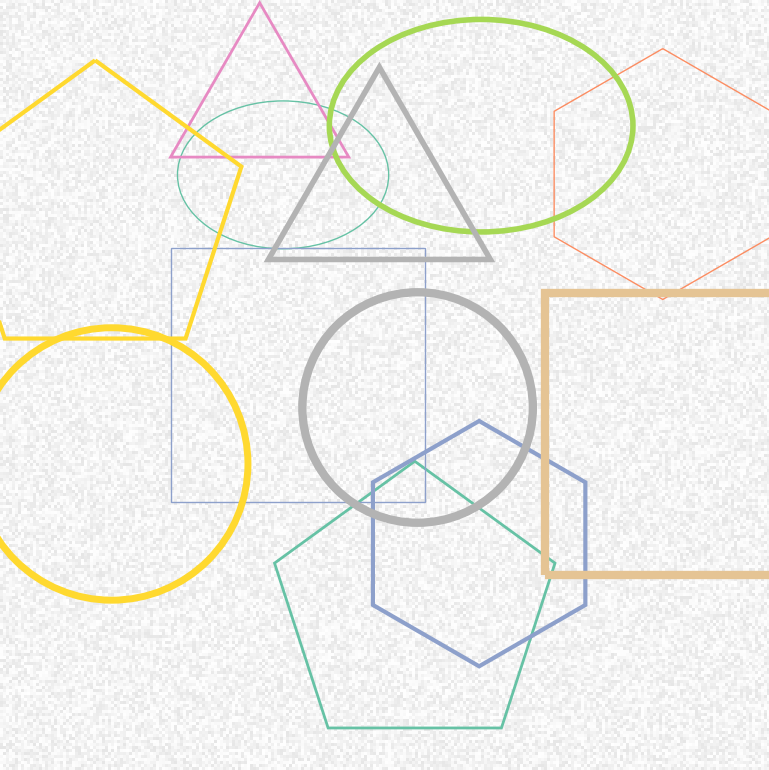[{"shape": "oval", "thickness": 0.5, "radius": 0.69, "center": [0.368, 0.773]}, {"shape": "pentagon", "thickness": 1, "radius": 0.96, "center": [0.539, 0.209]}, {"shape": "hexagon", "thickness": 0.5, "radius": 0.81, "center": [0.861, 0.774]}, {"shape": "hexagon", "thickness": 1.5, "radius": 0.8, "center": [0.622, 0.294]}, {"shape": "square", "thickness": 0.5, "radius": 0.82, "center": [0.387, 0.513]}, {"shape": "triangle", "thickness": 1, "radius": 0.67, "center": [0.337, 0.863]}, {"shape": "oval", "thickness": 2, "radius": 0.99, "center": [0.625, 0.837]}, {"shape": "pentagon", "thickness": 1.5, "radius": 1.0, "center": [0.124, 0.722]}, {"shape": "circle", "thickness": 2.5, "radius": 0.88, "center": [0.145, 0.397]}, {"shape": "square", "thickness": 3, "radius": 0.92, "center": [0.891, 0.437]}, {"shape": "triangle", "thickness": 2, "radius": 0.83, "center": [0.493, 0.746]}, {"shape": "circle", "thickness": 3, "radius": 0.75, "center": [0.542, 0.471]}]